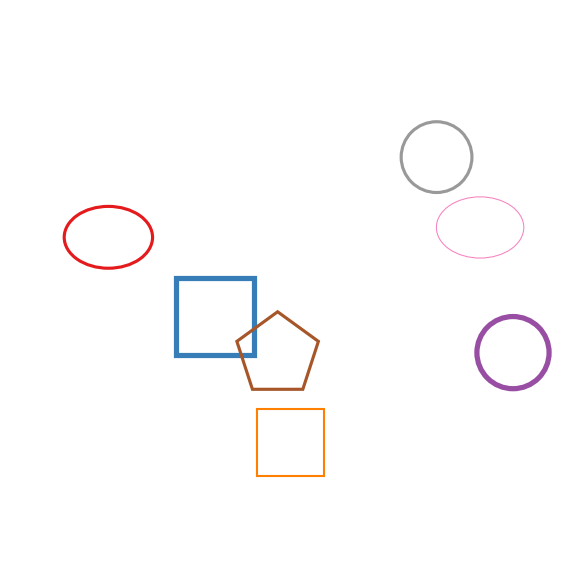[{"shape": "oval", "thickness": 1.5, "radius": 0.38, "center": [0.188, 0.588]}, {"shape": "square", "thickness": 2.5, "radius": 0.33, "center": [0.372, 0.451]}, {"shape": "circle", "thickness": 2.5, "radius": 0.31, "center": [0.888, 0.389]}, {"shape": "square", "thickness": 1, "radius": 0.29, "center": [0.503, 0.234]}, {"shape": "pentagon", "thickness": 1.5, "radius": 0.37, "center": [0.481, 0.385]}, {"shape": "oval", "thickness": 0.5, "radius": 0.38, "center": [0.831, 0.605]}, {"shape": "circle", "thickness": 1.5, "radius": 0.31, "center": [0.756, 0.727]}]